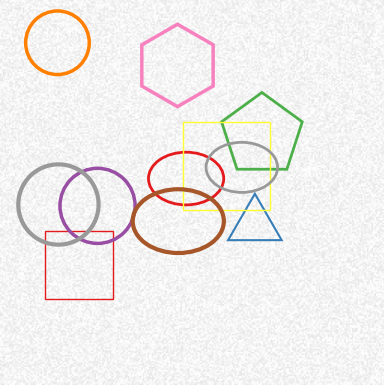[{"shape": "oval", "thickness": 2, "radius": 0.49, "center": [0.483, 0.536]}, {"shape": "square", "thickness": 1, "radius": 0.44, "center": [0.205, 0.313]}, {"shape": "triangle", "thickness": 1.5, "radius": 0.4, "center": [0.662, 0.416]}, {"shape": "pentagon", "thickness": 2, "radius": 0.55, "center": [0.68, 0.65]}, {"shape": "circle", "thickness": 2.5, "radius": 0.49, "center": [0.253, 0.465]}, {"shape": "circle", "thickness": 2.5, "radius": 0.41, "center": [0.149, 0.889]}, {"shape": "square", "thickness": 1, "radius": 0.57, "center": [0.588, 0.569]}, {"shape": "oval", "thickness": 3, "radius": 0.59, "center": [0.463, 0.426]}, {"shape": "hexagon", "thickness": 2.5, "radius": 0.53, "center": [0.461, 0.83]}, {"shape": "circle", "thickness": 3, "radius": 0.52, "center": [0.152, 0.469]}, {"shape": "oval", "thickness": 2, "radius": 0.46, "center": [0.628, 0.565]}]